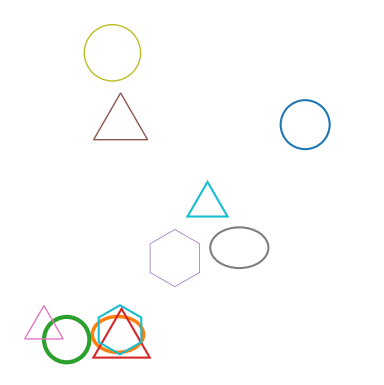[{"shape": "circle", "thickness": 1.5, "radius": 0.32, "center": [0.793, 0.676]}, {"shape": "oval", "thickness": 2.5, "radius": 0.33, "center": [0.306, 0.131]}, {"shape": "circle", "thickness": 3, "radius": 0.29, "center": [0.173, 0.118]}, {"shape": "triangle", "thickness": 1.5, "radius": 0.42, "center": [0.316, 0.113]}, {"shape": "hexagon", "thickness": 0.5, "radius": 0.37, "center": [0.454, 0.33]}, {"shape": "triangle", "thickness": 1, "radius": 0.4, "center": [0.313, 0.678]}, {"shape": "triangle", "thickness": 1, "radius": 0.29, "center": [0.114, 0.148]}, {"shape": "oval", "thickness": 1.5, "radius": 0.38, "center": [0.622, 0.357]}, {"shape": "circle", "thickness": 1, "radius": 0.37, "center": [0.292, 0.863]}, {"shape": "triangle", "thickness": 1.5, "radius": 0.3, "center": [0.539, 0.468]}, {"shape": "hexagon", "thickness": 1.5, "radius": 0.32, "center": [0.312, 0.143]}]